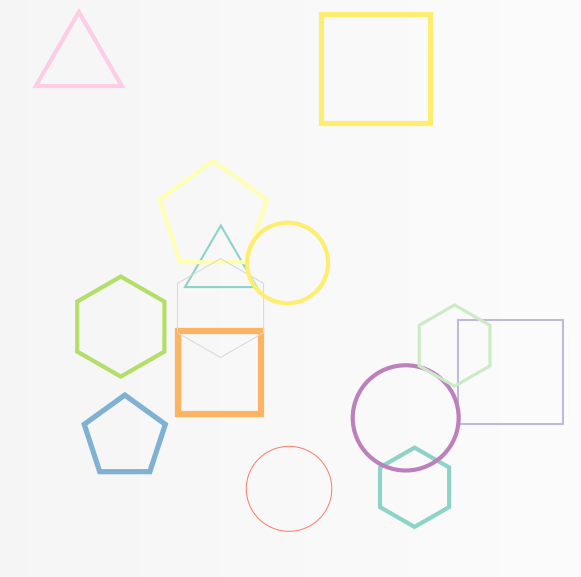[{"shape": "triangle", "thickness": 1, "radius": 0.36, "center": [0.38, 0.538]}, {"shape": "hexagon", "thickness": 2, "radius": 0.34, "center": [0.713, 0.155]}, {"shape": "pentagon", "thickness": 2, "radius": 0.48, "center": [0.367, 0.624]}, {"shape": "square", "thickness": 1, "radius": 0.45, "center": [0.878, 0.355]}, {"shape": "circle", "thickness": 0.5, "radius": 0.37, "center": [0.497, 0.153]}, {"shape": "pentagon", "thickness": 2.5, "radius": 0.37, "center": [0.215, 0.242]}, {"shape": "square", "thickness": 3, "radius": 0.36, "center": [0.378, 0.354]}, {"shape": "hexagon", "thickness": 2, "radius": 0.43, "center": [0.208, 0.434]}, {"shape": "triangle", "thickness": 2, "radius": 0.43, "center": [0.136, 0.893]}, {"shape": "hexagon", "thickness": 0.5, "radius": 0.43, "center": [0.379, 0.466]}, {"shape": "circle", "thickness": 2, "radius": 0.46, "center": [0.698, 0.276]}, {"shape": "hexagon", "thickness": 1.5, "radius": 0.35, "center": [0.782, 0.401]}, {"shape": "square", "thickness": 2.5, "radius": 0.47, "center": [0.646, 0.88]}, {"shape": "circle", "thickness": 2, "radius": 0.35, "center": [0.495, 0.544]}]